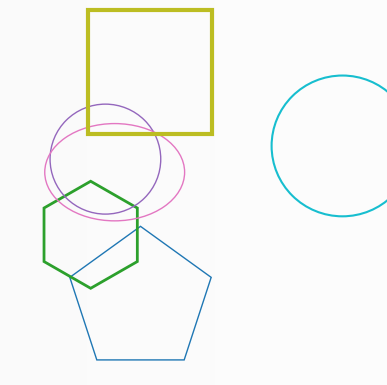[{"shape": "pentagon", "thickness": 1, "radius": 0.96, "center": [0.363, 0.22]}, {"shape": "hexagon", "thickness": 2, "radius": 0.7, "center": [0.234, 0.39]}, {"shape": "circle", "thickness": 1, "radius": 0.71, "center": [0.272, 0.587]}, {"shape": "oval", "thickness": 1, "radius": 0.9, "center": [0.296, 0.553]}, {"shape": "square", "thickness": 3, "radius": 0.81, "center": [0.387, 0.814]}, {"shape": "circle", "thickness": 1.5, "radius": 0.91, "center": [0.884, 0.621]}]